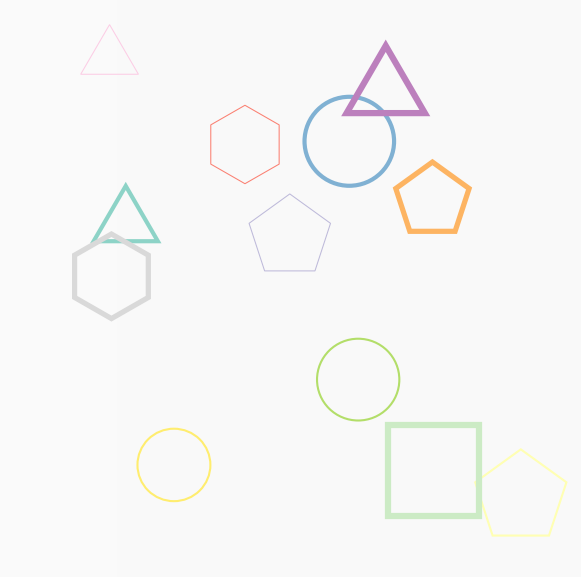[{"shape": "triangle", "thickness": 2, "radius": 0.32, "center": [0.216, 0.613]}, {"shape": "pentagon", "thickness": 1, "radius": 0.41, "center": [0.896, 0.139]}, {"shape": "pentagon", "thickness": 0.5, "radius": 0.37, "center": [0.499, 0.59]}, {"shape": "hexagon", "thickness": 0.5, "radius": 0.34, "center": [0.421, 0.749]}, {"shape": "circle", "thickness": 2, "radius": 0.39, "center": [0.601, 0.754]}, {"shape": "pentagon", "thickness": 2.5, "radius": 0.33, "center": [0.744, 0.652]}, {"shape": "circle", "thickness": 1, "radius": 0.35, "center": [0.616, 0.342]}, {"shape": "triangle", "thickness": 0.5, "radius": 0.29, "center": [0.188, 0.899]}, {"shape": "hexagon", "thickness": 2.5, "radius": 0.37, "center": [0.192, 0.521]}, {"shape": "triangle", "thickness": 3, "radius": 0.39, "center": [0.664, 0.842]}, {"shape": "square", "thickness": 3, "radius": 0.39, "center": [0.746, 0.184]}, {"shape": "circle", "thickness": 1, "radius": 0.31, "center": [0.299, 0.194]}]